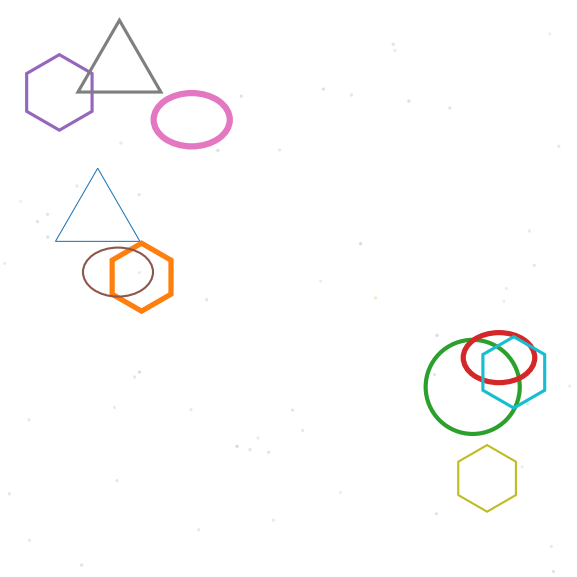[{"shape": "triangle", "thickness": 0.5, "radius": 0.42, "center": [0.169, 0.623]}, {"shape": "hexagon", "thickness": 2.5, "radius": 0.29, "center": [0.245, 0.519]}, {"shape": "circle", "thickness": 2, "radius": 0.41, "center": [0.819, 0.329]}, {"shape": "oval", "thickness": 2.5, "radius": 0.31, "center": [0.864, 0.38]}, {"shape": "hexagon", "thickness": 1.5, "radius": 0.33, "center": [0.103, 0.839]}, {"shape": "oval", "thickness": 1, "radius": 0.3, "center": [0.204, 0.528]}, {"shape": "oval", "thickness": 3, "radius": 0.33, "center": [0.332, 0.792]}, {"shape": "triangle", "thickness": 1.5, "radius": 0.41, "center": [0.207, 0.881]}, {"shape": "hexagon", "thickness": 1, "radius": 0.29, "center": [0.843, 0.171]}, {"shape": "hexagon", "thickness": 1.5, "radius": 0.31, "center": [0.89, 0.354]}]